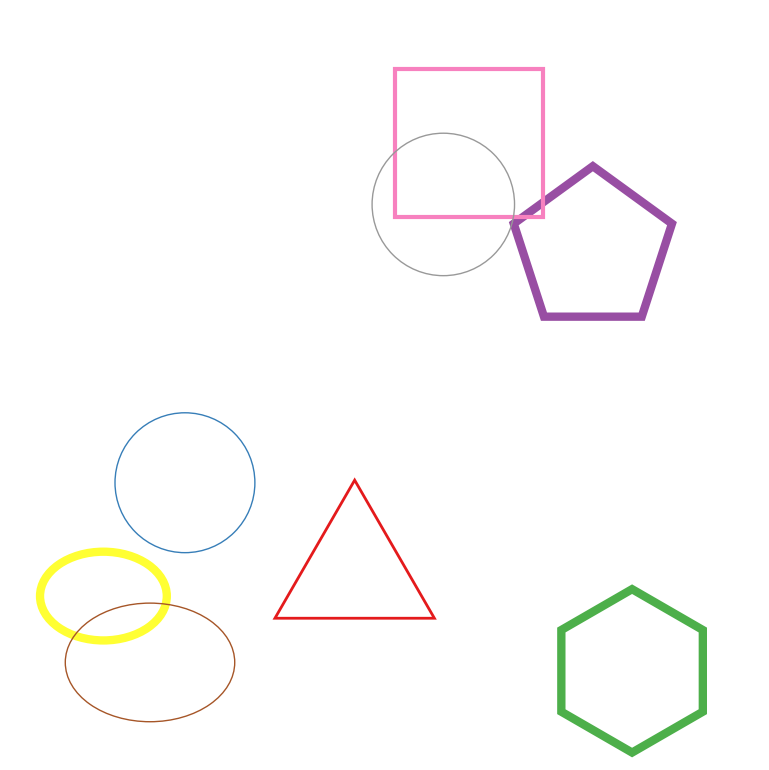[{"shape": "triangle", "thickness": 1, "radius": 0.6, "center": [0.461, 0.257]}, {"shape": "circle", "thickness": 0.5, "radius": 0.45, "center": [0.24, 0.373]}, {"shape": "hexagon", "thickness": 3, "radius": 0.53, "center": [0.821, 0.129]}, {"shape": "pentagon", "thickness": 3, "radius": 0.54, "center": [0.77, 0.676]}, {"shape": "oval", "thickness": 3, "radius": 0.41, "center": [0.134, 0.226]}, {"shape": "oval", "thickness": 0.5, "radius": 0.55, "center": [0.195, 0.14]}, {"shape": "square", "thickness": 1.5, "radius": 0.48, "center": [0.609, 0.814]}, {"shape": "circle", "thickness": 0.5, "radius": 0.46, "center": [0.576, 0.734]}]